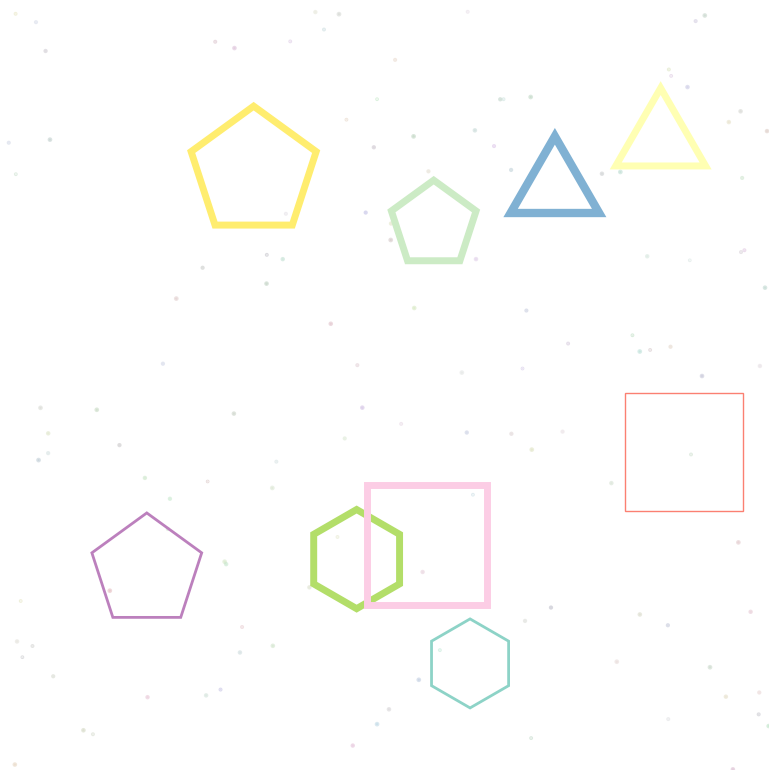[{"shape": "hexagon", "thickness": 1, "radius": 0.29, "center": [0.61, 0.138]}, {"shape": "triangle", "thickness": 2.5, "radius": 0.34, "center": [0.858, 0.818]}, {"shape": "square", "thickness": 0.5, "radius": 0.39, "center": [0.888, 0.413]}, {"shape": "triangle", "thickness": 3, "radius": 0.33, "center": [0.721, 0.757]}, {"shape": "hexagon", "thickness": 2.5, "radius": 0.32, "center": [0.463, 0.274]}, {"shape": "square", "thickness": 2.5, "radius": 0.39, "center": [0.554, 0.292]}, {"shape": "pentagon", "thickness": 1, "radius": 0.37, "center": [0.191, 0.259]}, {"shape": "pentagon", "thickness": 2.5, "radius": 0.29, "center": [0.563, 0.708]}, {"shape": "pentagon", "thickness": 2.5, "radius": 0.43, "center": [0.329, 0.777]}]